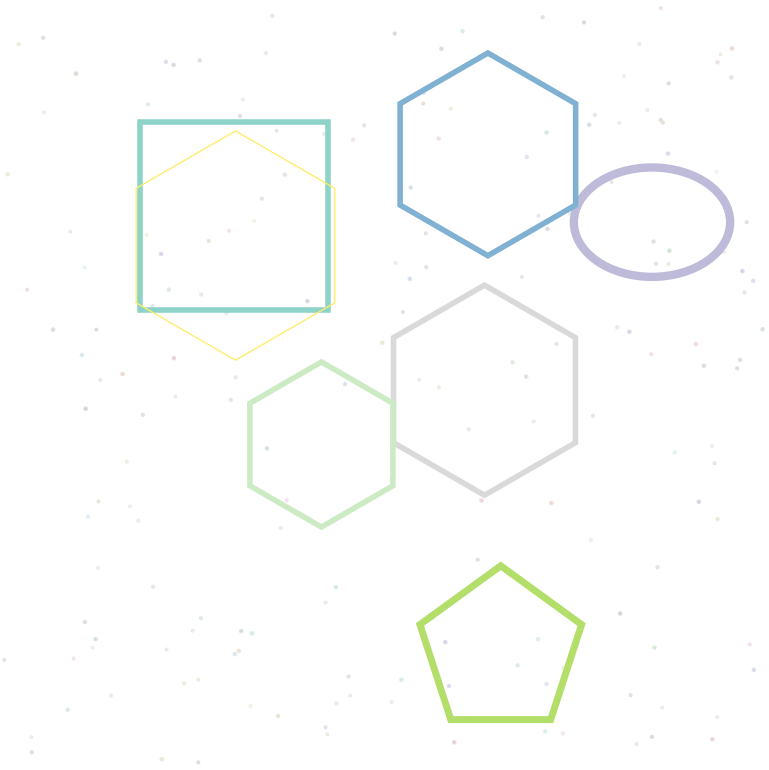[{"shape": "square", "thickness": 2, "radius": 0.61, "center": [0.303, 0.72]}, {"shape": "oval", "thickness": 3, "radius": 0.51, "center": [0.847, 0.711]}, {"shape": "hexagon", "thickness": 2, "radius": 0.66, "center": [0.634, 0.8]}, {"shape": "pentagon", "thickness": 2.5, "radius": 0.55, "center": [0.65, 0.155]}, {"shape": "hexagon", "thickness": 2, "radius": 0.68, "center": [0.629, 0.493]}, {"shape": "hexagon", "thickness": 2, "radius": 0.54, "center": [0.417, 0.423]}, {"shape": "hexagon", "thickness": 0.5, "radius": 0.74, "center": [0.306, 0.681]}]